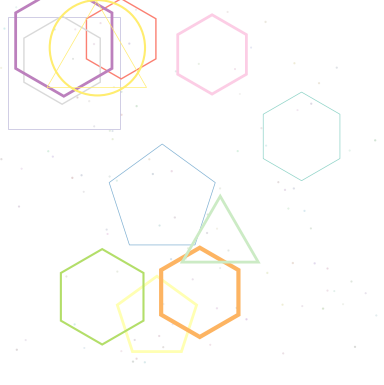[{"shape": "hexagon", "thickness": 0.5, "radius": 0.58, "center": [0.783, 0.646]}, {"shape": "pentagon", "thickness": 2, "radius": 0.54, "center": [0.408, 0.174]}, {"shape": "square", "thickness": 0.5, "radius": 0.73, "center": [0.167, 0.811]}, {"shape": "hexagon", "thickness": 1, "radius": 0.52, "center": [0.315, 0.899]}, {"shape": "pentagon", "thickness": 0.5, "radius": 0.72, "center": [0.421, 0.481]}, {"shape": "hexagon", "thickness": 3, "radius": 0.58, "center": [0.519, 0.241]}, {"shape": "hexagon", "thickness": 1.5, "radius": 0.62, "center": [0.265, 0.229]}, {"shape": "hexagon", "thickness": 2, "radius": 0.51, "center": [0.551, 0.859]}, {"shape": "hexagon", "thickness": 1, "radius": 0.57, "center": [0.161, 0.844]}, {"shape": "hexagon", "thickness": 2, "radius": 0.72, "center": [0.166, 0.894]}, {"shape": "triangle", "thickness": 2, "radius": 0.57, "center": [0.572, 0.376]}, {"shape": "triangle", "thickness": 0.5, "radius": 0.75, "center": [0.251, 0.847]}, {"shape": "circle", "thickness": 1.5, "radius": 0.62, "center": [0.253, 0.876]}]